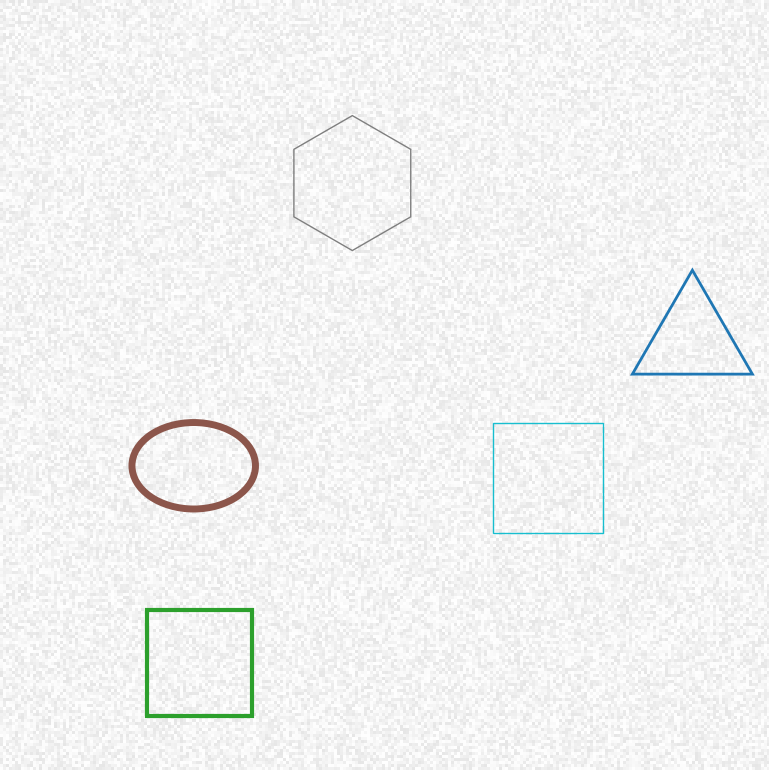[{"shape": "triangle", "thickness": 1, "radius": 0.45, "center": [0.899, 0.559]}, {"shape": "square", "thickness": 1.5, "radius": 0.34, "center": [0.259, 0.139]}, {"shape": "oval", "thickness": 2.5, "radius": 0.4, "center": [0.252, 0.395]}, {"shape": "hexagon", "thickness": 0.5, "radius": 0.44, "center": [0.458, 0.762]}, {"shape": "square", "thickness": 0.5, "radius": 0.36, "center": [0.712, 0.379]}]